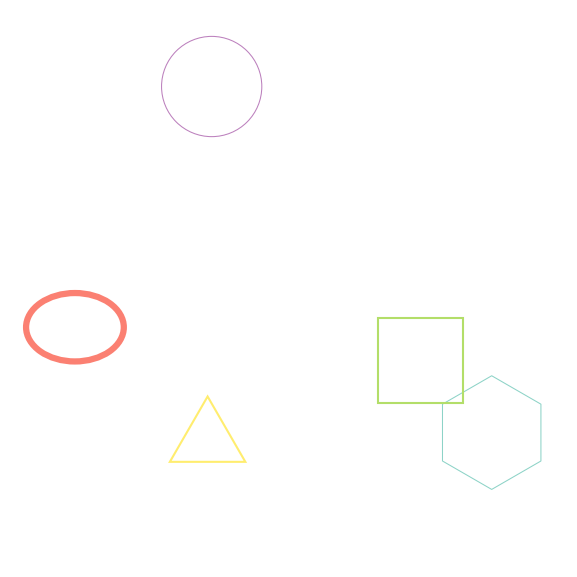[{"shape": "hexagon", "thickness": 0.5, "radius": 0.49, "center": [0.851, 0.25]}, {"shape": "oval", "thickness": 3, "radius": 0.42, "center": [0.13, 0.432]}, {"shape": "square", "thickness": 1, "radius": 0.37, "center": [0.728, 0.375]}, {"shape": "circle", "thickness": 0.5, "radius": 0.43, "center": [0.367, 0.849]}, {"shape": "triangle", "thickness": 1, "radius": 0.38, "center": [0.359, 0.237]}]